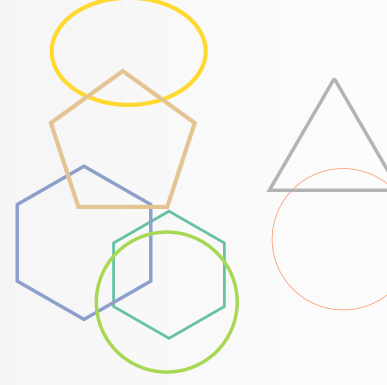[{"shape": "hexagon", "thickness": 2, "radius": 0.83, "center": [0.436, 0.286]}, {"shape": "circle", "thickness": 0.5, "radius": 0.92, "center": [0.886, 0.379]}, {"shape": "hexagon", "thickness": 2.5, "radius": 0.99, "center": [0.217, 0.369]}, {"shape": "circle", "thickness": 2.5, "radius": 0.91, "center": [0.43, 0.215]}, {"shape": "oval", "thickness": 3, "radius": 0.99, "center": [0.332, 0.867]}, {"shape": "pentagon", "thickness": 3, "radius": 0.98, "center": [0.317, 0.62]}, {"shape": "triangle", "thickness": 2.5, "radius": 0.97, "center": [0.863, 0.602]}]